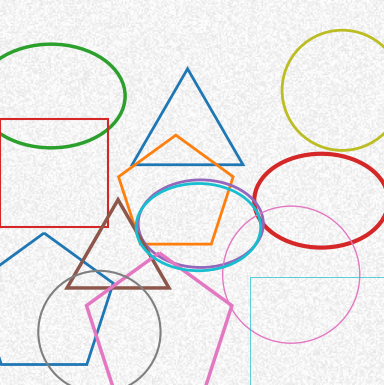[{"shape": "triangle", "thickness": 2, "radius": 0.83, "center": [0.487, 0.655]}, {"shape": "pentagon", "thickness": 2, "radius": 0.94, "center": [0.115, 0.206]}, {"shape": "pentagon", "thickness": 2, "radius": 0.78, "center": [0.457, 0.493]}, {"shape": "oval", "thickness": 2.5, "radius": 0.96, "center": [0.133, 0.751]}, {"shape": "oval", "thickness": 3, "radius": 0.87, "center": [0.834, 0.479]}, {"shape": "square", "thickness": 1.5, "radius": 0.7, "center": [0.141, 0.55]}, {"shape": "oval", "thickness": 2, "radius": 0.81, "center": [0.521, 0.419]}, {"shape": "triangle", "thickness": 2.5, "radius": 0.76, "center": [0.307, 0.328]}, {"shape": "pentagon", "thickness": 2.5, "radius": 0.99, "center": [0.413, 0.145]}, {"shape": "circle", "thickness": 1, "radius": 0.89, "center": [0.756, 0.287]}, {"shape": "circle", "thickness": 1.5, "radius": 0.79, "center": [0.258, 0.138]}, {"shape": "circle", "thickness": 2, "radius": 0.78, "center": [0.889, 0.765]}, {"shape": "oval", "thickness": 2, "radius": 0.81, "center": [0.515, 0.41]}, {"shape": "square", "thickness": 0.5, "radius": 0.9, "center": [0.828, 0.102]}]